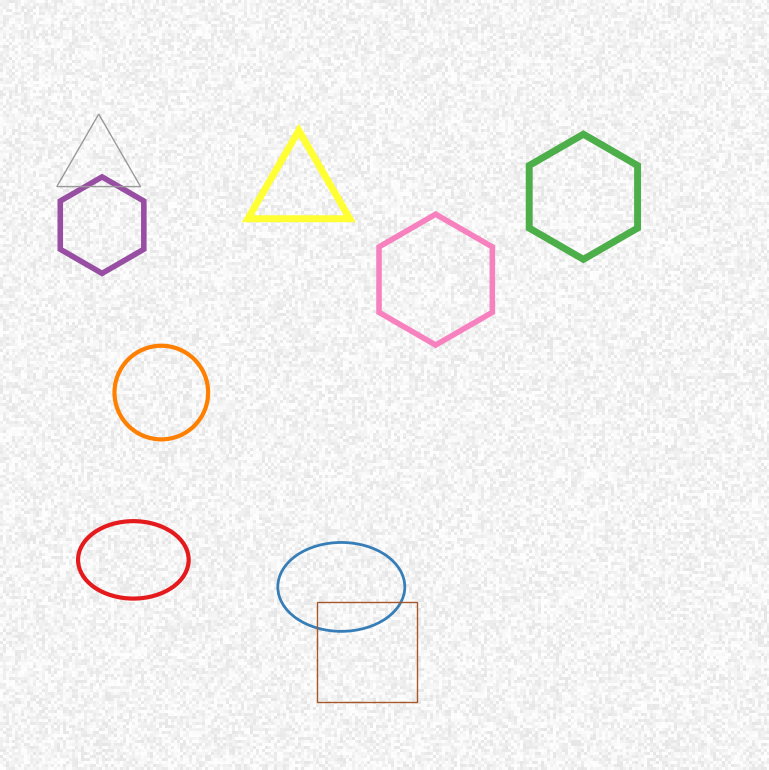[{"shape": "oval", "thickness": 1.5, "radius": 0.36, "center": [0.173, 0.273]}, {"shape": "oval", "thickness": 1, "radius": 0.41, "center": [0.443, 0.238]}, {"shape": "hexagon", "thickness": 2.5, "radius": 0.41, "center": [0.758, 0.744]}, {"shape": "hexagon", "thickness": 2, "radius": 0.31, "center": [0.133, 0.708]}, {"shape": "circle", "thickness": 1.5, "radius": 0.3, "center": [0.209, 0.49]}, {"shape": "triangle", "thickness": 2.5, "radius": 0.38, "center": [0.388, 0.754]}, {"shape": "square", "thickness": 0.5, "radius": 0.33, "center": [0.477, 0.153]}, {"shape": "hexagon", "thickness": 2, "radius": 0.42, "center": [0.566, 0.637]}, {"shape": "triangle", "thickness": 0.5, "radius": 0.31, "center": [0.128, 0.789]}]